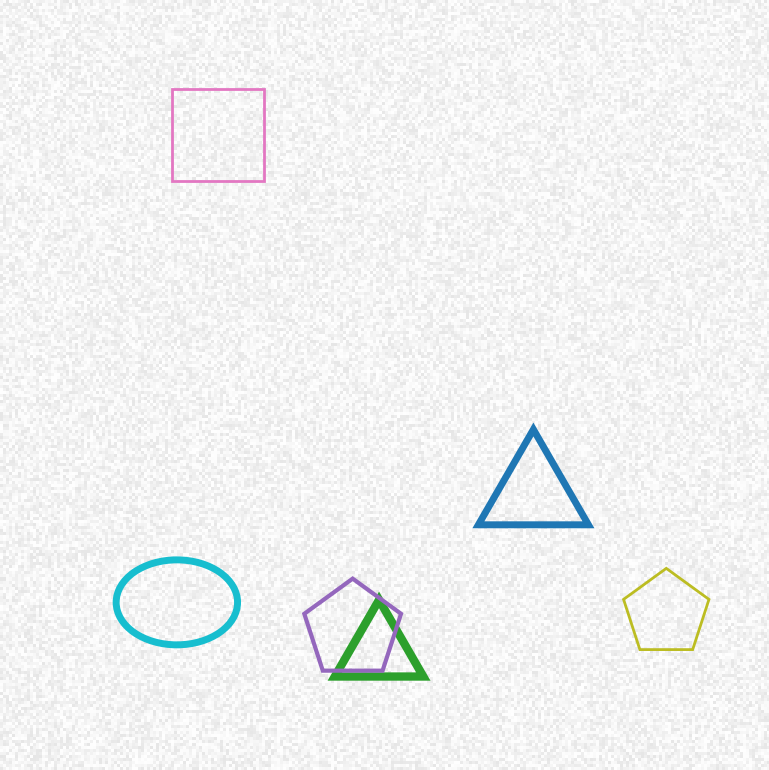[{"shape": "triangle", "thickness": 2.5, "radius": 0.41, "center": [0.693, 0.36]}, {"shape": "triangle", "thickness": 3, "radius": 0.33, "center": [0.492, 0.155]}, {"shape": "pentagon", "thickness": 1.5, "radius": 0.33, "center": [0.458, 0.182]}, {"shape": "square", "thickness": 1, "radius": 0.3, "center": [0.283, 0.824]}, {"shape": "pentagon", "thickness": 1, "radius": 0.29, "center": [0.865, 0.204]}, {"shape": "oval", "thickness": 2.5, "radius": 0.39, "center": [0.23, 0.218]}]